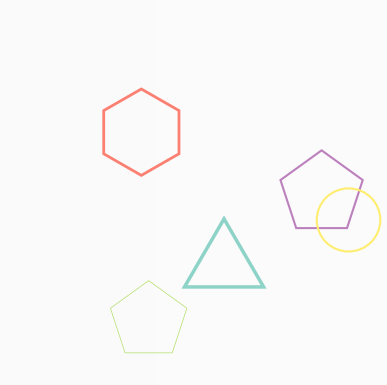[{"shape": "triangle", "thickness": 2.5, "radius": 0.59, "center": [0.578, 0.314]}, {"shape": "hexagon", "thickness": 2, "radius": 0.56, "center": [0.365, 0.657]}, {"shape": "pentagon", "thickness": 0.5, "radius": 0.52, "center": [0.384, 0.167]}, {"shape": "pentagon", "thickness": 1.5, "radius": 0.56, "center": [0.83, 0.498]}, {"shape": "circle", "thickness": 1.5, "radius": 0.41, "center": [0.899, 0.429]}]